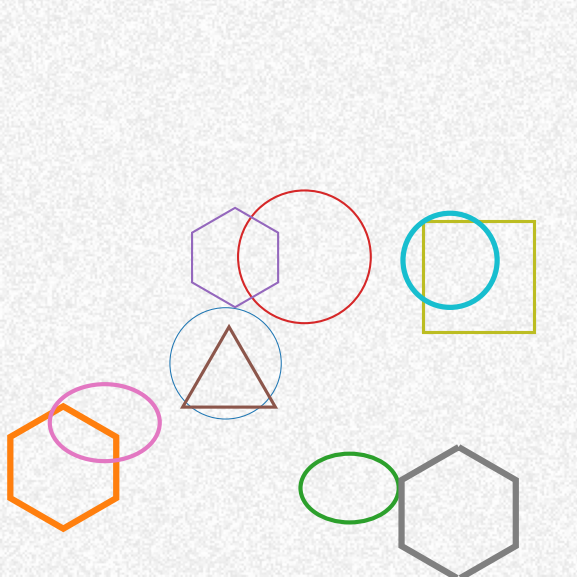[{"shape": "circle", "thickness": 0.5, "radius": 0.48, "center": [0.391, 0.37]}, {"shape": "hexagon", "thickness": 3, "radius": 0.53, "center": [0.11, 0.19]}, {"shape": "oval", "thickness": 2, "radius": 0.43, "center": [0.605, 0.154]}, {"shape": "circle", "thickness": 1, "radius": 0.57, "center": [0.527, 0.554]}, {"shape": "hexagon", "thickness": 1, "radius": 0.43, "center": [0.407, 0.553]}, {"shape": "triangle", "thickness": 1.5, "radius": 0.46, "center": [0.397, 0.341]}, {"shape": "oval", "thickness": 2, "radius": 0.48, "center": [0.181, 0.267]}, {"shape": "hexagon", "thickness": 3, "radius": 0.57, "center": [0.794, 0.111]}, {"shape": "square", "thickness": 1.5, "radius": 0.48, "center": [0.829, 0.52]}, {"shape": "circle", "thickness": 2.5, "radius": 0.41, "center": [0.779, 0.548]}]